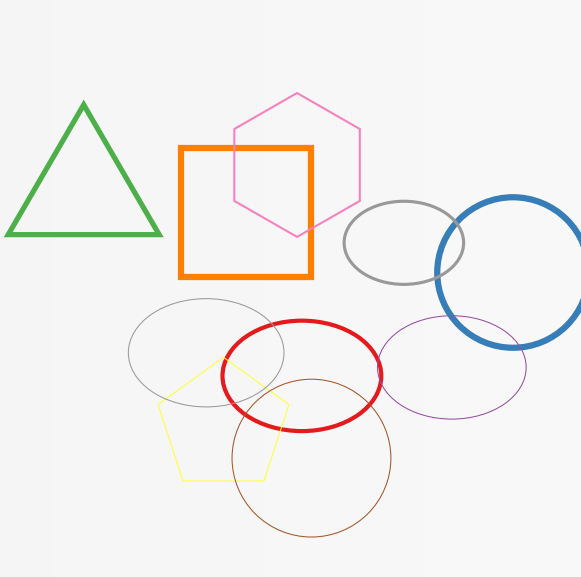[{"shape": "oval", "thickness": 2, "radius": 0.68, "center": [0.519, 0.348]}, {"shape": "circle", "thickness": 3, "radius": 0.65, "center": [0.883, 0.527]}, {"shape": "triangle", "thickness": 2.5, "radius": 0.75, "center": [0.144, 0.668]}, {"shape": "oval", "thickness": 0.5, "radius": 0.64, "center": [0.777, 0.363]}, {"shape": "square", "thickness": 3, "radius": 0.56, "center": [0.423, 0.631]}, {"shape": "pentagon", "thickness": 0.5, "radius": 0.59, "center": [0.384, 0.262]}, {"shape": "circle", "thickness": 0.5, "radius": 0.68, "center": [0.536, 0.206]}, {"shape": "hexagon", "thickness": 1, "radius": 0.62, "center": [0.511, 0.713]}, {"shape": "oval", "thickness": 1.5, "radius": 0.51, "center": [0.695, 0.579]}, {"shape": "oval", "thickness": 0.5, "radius": 0.67, "center": [0.355, 0.388]}]